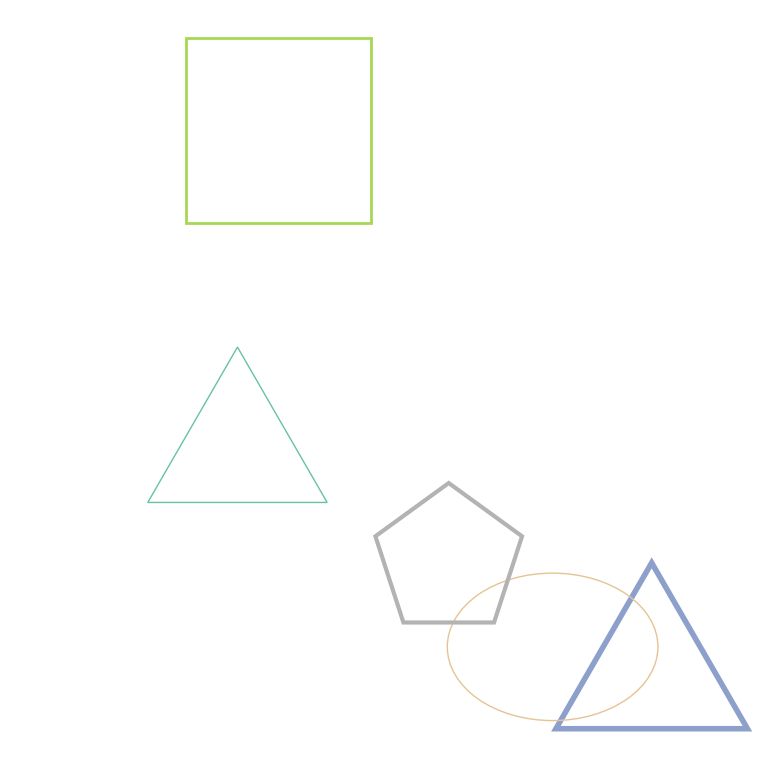[{"shape": "triangle", "thickness": 0.5, "radius": 0.67, "center": [0.308, 0.415]}, {"shape": "triangle", "thickness": 2, "radius": 0.72, "center": [0.846, 0.125]}, {"shape": "square", "thickness": 1, "radius": 0.6, "center": [0.361, 0.83]}, {"shape": "oval", "thickness": 0.5, "radius": 0.68, "center": [0.718, 0.16]}, {"shape": "pentagon", "thickness": 1.5, "radius": 0.5, "center": [0.583, 0.273]}]